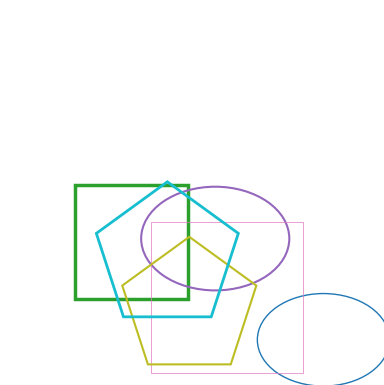[{"shape": "oval", "thickness": 1, "radius": 0.86, "center": [0.84, 0.117]}, {"shape": "square", "thickness": 2.5, "radius": 0.74, "center": [0.342, 0.371]}, {"shape": "oval", "thickness": 1.5, "radius": 0.96, "center": [0.559, 0.38]}, {"shape": "square", "thickness": 0.5, "radius": 0.98, "center": [0.589, 0.228]}, {"shape": "pentagon", "thickness": 1.5, "radius": 0.92, "center": [0.492, 0.202]}, {"shape": "pentagon", "thickness": 2, "radius": 0.97, "center": [0.435, 0.334]}]